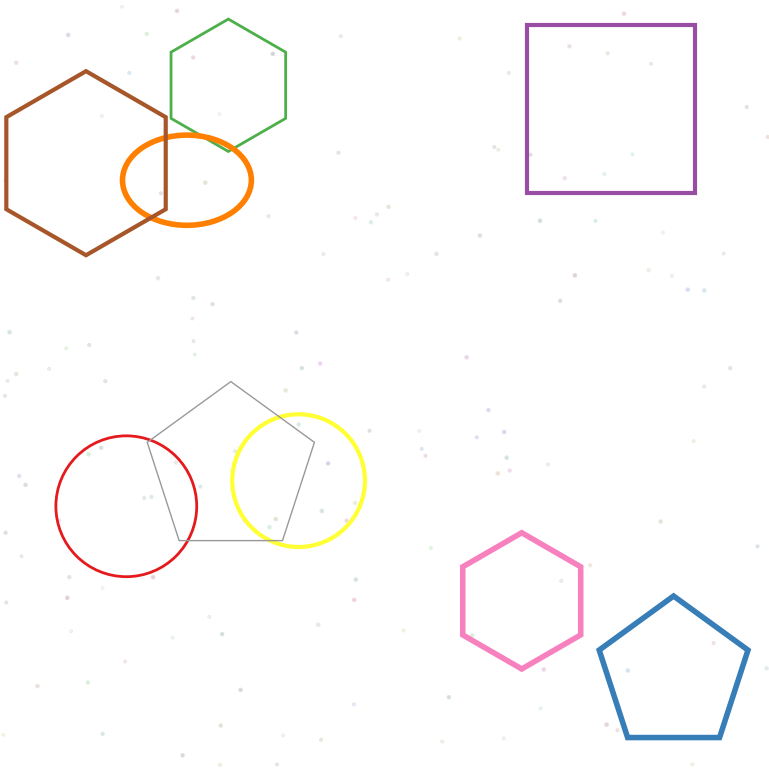[{"shape": "circle", "thickness": 1, "radius": 0.46, "center": [0.164, 0.343]}, {"shape": "pentagon", "thickness": 2, "radius": 0.51, "center": [0.875, 0.124]}, {"shape": "hexagon", "thickness": 1, "radius": 0.43, "center": [0.297, 0.889]}, {"shape": "square", "thickness": 1.5, "radius": 0.54, "center": [0.793, 0.858]}, {"shape": "oval", "thickness": 2, "radius": 0.42, "center": [0.243, 0.766]}, {"shape": "circle", "thickness": 1.5, "radius": 0.43, "center": [0.388, 0.376]}, {"shape": "hexagon", "thickness": 1.5, "radius": 0.6, "center": [0.112, 0.788]}, {"shape": "hexagon", "thickness": 2, "radius": 0.44, "center": [0.678, 0.22]}, {"shape": "pentagon", "thickness": 0.5, "radius": 0.57, "center": [0.3, 0.39]}]